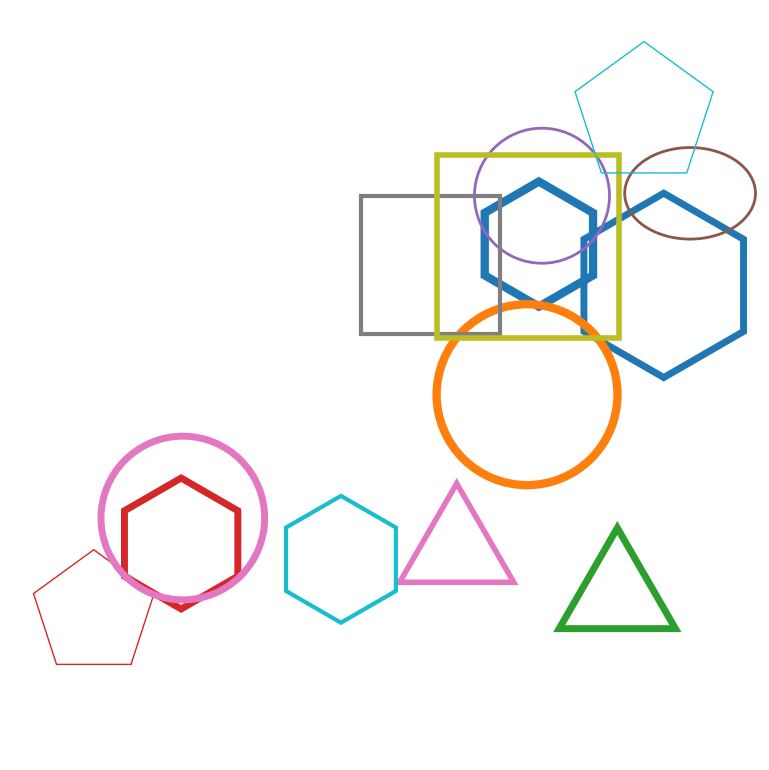[{"shape": "hexagon", "thickness": 3, "radius": 0.41, "center": [0.7, 0.683]}, {"shape": "hexagon", "thickness": 2.5, "radius": 0.6, "center": [0.862, 0.629]}, {"shape": "circle", "thickness": 3, "radius": 0.59, "center": [0.684, 0.487]}, {"shape": "triangle", "thickness": 2.5, "radius": 0.44, "center": [0.802, 0.227]}, {"shape": "pentagon", "thickness": 0.5, "radius": 0.41, "center": [0.122, 0.204]}, {"shape": "hexagon", "thickness": 2.5, "radius": 0.43, "center": [0.235, 0.294]}, {"shape": "circle", "thickness": 1, "radius": 0.44, "center": [0.704, 0.746]}, {"shape": "oval", "thickness": 1, "radius": 0.42, "center": [0.896, 0.749]}, {"shape": "circle", "thickness": 2.5, "radius": 0.53, "center": [0.237, 0.327]}, {"shape": "triangle", "thickness": 2, "radius": 0.43, "center": [0.593, 0.287]}, {"shape": "square", "thickness": 1.5, "radius": 0.45, "center": [0.559, 0.656]}, {"shape": "square", "thickness": 2, "radius": 0.59, "center": [0.686, 0.68]}, {"shape": "pentagon", "thickness": 0.5, "radius": 0.47, "center": [0.836, 0.852]}, {"shape": "hexagon", "thickness": 1.5, "radius": 0.41, "center": [0.443, 0.274]}]